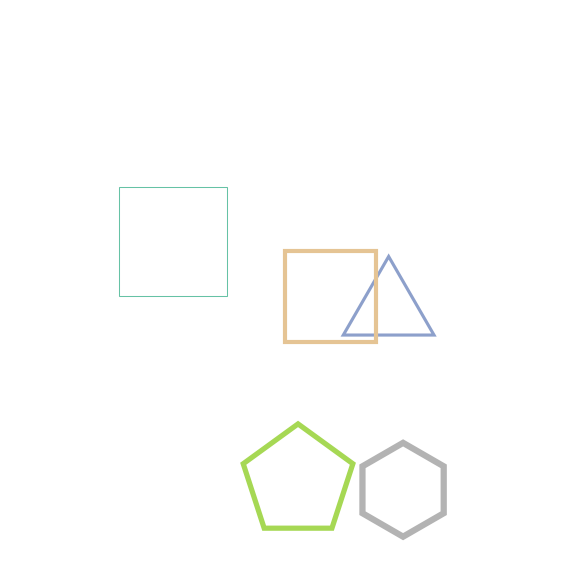[{"shape": "square", "thickness": 0.5, "radius": 0.47, "center": [0.299, 0.581]}, {"shape": "triangle", "thickness": 1.5, "radius": 0.45, "center": [0.673, 0.464]}, {"shape": "pentagon", "thickness": 2.5, "radius": 0.5, "center": [0.516, 0.165]}, {"shape": "square", "thickness": 2, "radius": 0.39, "center": [0.572, 0.486]}, {"shape": "hexagon", "thickness": 3, "radius": 0.41, "center": [0.698, 0.151]}]